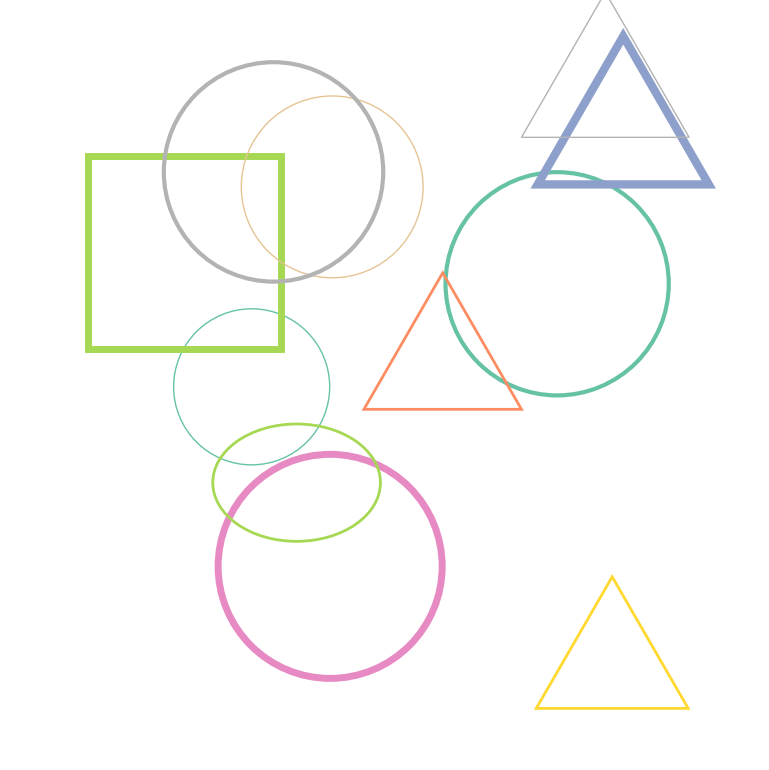[{"shape": "circle", "thickness": 0.5, "radius": 0.51, "center": [0.327, 0.498]}, {"shape": "circle", "thickness": 1.5, "radius": 0.72, "center": [0.724, 0.631]}, {"shape": "triangle", "thickness": 1, "radius": 0.59, "center": [0.575, 0.527]}, {"shape": "triangle", "thickness": 3, "radius": 0.64, "center": [0.809, 0.825]}, {"shape": "circle", "thickness": 2.5, "radius": 0.73, "center": [0.429, 0.264]}, {"shape": "oval", "thickness": 1, "radius": 0.54, "center": [0.385, 0.373]}, {"shape": "square", "thickness": 2.5, "radius": 0.63, "center": [0.239, 0.672]}, {"shape": "triangle", "thickness": 1, "radius": 0.57, "center": [0.795, 0.137]}, {"shape": "circle", "thickness": 0.5, "radius": 0.59, "center": [0.431, 0.757]}, {"shape": "triangle", "thickness": 0.5, "radius": 0.63, "center": [0.786, 0.884]}, {"shape": "circle", "thickness": 1.5, "radius": 0.71, "center": [0.355, 0.777]}]